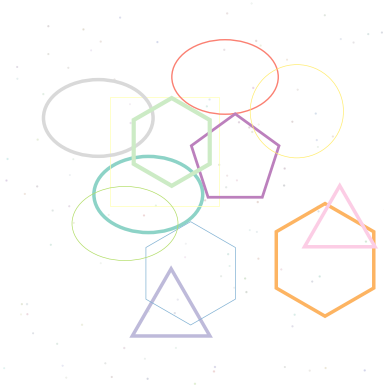[{"shape": "oval", "thickness": 2.5, "radius": 0.71, "center": [0.385, 0.495]}, {"shape": "square", "thickness": 0.5, "radius": 0.7, "center": [0.427, 0.606]}, {"shape": "triangle", "thickness": 2.5, "radius": 0.58, "center": [0.444, 0.185]}, {"shape": "oval", "thickness": 1, "radius": 0.69, "center": [0.585, 0.8]}, {"shape": "hexagon", "thickness": 0.5, "radius": 0.67, "center": [0.495, 0.29]}, {"shape": "hexagon", "thickness": 2.5, "radius": 0.73, "center": [0.844, 0.325]}, {"shape": "oval", "thickness": 0.5, "radius": 0.69, "center": [0.325, 0.419]}, {"shape": "triangle", "thickness": 2.5, "radius": 0.53, "center": [0.882, 0.412]}, {"shape": "oval", "thickness": 2.5, "radius": 0.71, "center": [0.255, 0.694]}, {"shape": "pentagon", "thickness": 2, "radius": 0.6, "center": [0.611, 0.585]}, {"shape": "hexagon", "thickness": 3, "radius": 0.57, "center": [0.446, 0.631]}, {"shape": "circle", "thickness": 0.5, "radius": 0.61, "center": [0.771, 0.711]}]